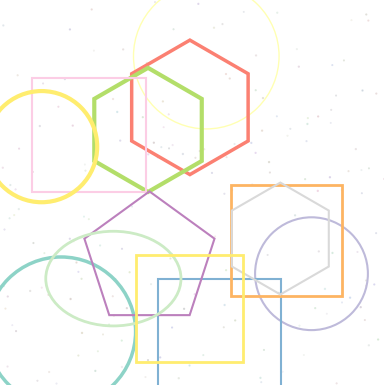[{"shape": "circle", "thickness": 2.5, "radius": 0.97, "center": [0.159, 0.139]}, {"shape": "circle", "thickness": 1, "radius": 0.95, "center": [0.536, 0.854]}, {"shape": "circle", "thickness": 1.5, "radius": 0.73, "center": [0.809, 0.289]}, {"shape": "hexagon", "thickness": 2.5, "radius": 0.87, "center": [0.493, 0.721]}, {"shape": "square", "thickness": 1.5, "radius": 0.8, "center": [0.569, 0.115]}, {"shape": "square", "thickness": 2, "radius": 0.72, "center": [0.744, 0.376]}, {"shape": "hexagon", "thickness": 3, "radius": 0.81, "center": [0.384, 0.663]}, {"shape": "square", "thickness": 1.5, "radius": 0.74, "center": [0.23, 0.65]}, {"shape": "hexagon", "thickness": 1.5, "radius": 0.73, "center": [0.728, 0.38]}, {"shape": "pentagon", "thickness": 1.5, "radius": 0.89, "center": [0.388, 0.325]}, {"shape": "oval", "thickness": 2, "radius": 0.88, "center": [0.294, 0.276]}, {"shape": "square", "thickness": 2, "radius": 0.69, "center": [0.492, 0.198]}, {"shape": "circle", "thickness": 3, "radius": 0.72, "center": [0.108, 0.619]}]